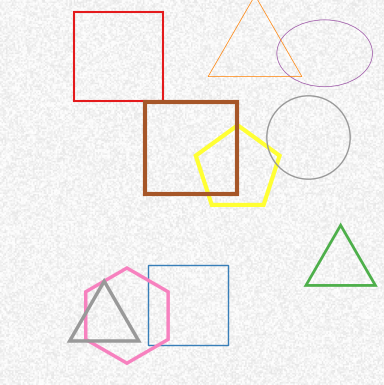[{"shape": "square", "thickness": 1.5, "radius": 0.58, "center": [0.307, 0.853]}, {"shape": "square", "thickness": 1, "radius": 0.52, "center": [0.489, 0.208]}, {"shape": "triangle", "thickness": 2, "radius": 0.52, "center": [0.885, 0.311]}, {"shape": "oval", "thickness": 0.5, "radius": 0.62, "center": [0.843, 0.862]}, {"shape": "triangle", "thickness": 0.5, "radius": 0.7, "center": [0.662, 0.871]}, {"shape": "pentagon", "thickness": 3, "radius": 0.57, "center": [0.617, 0.56]}, {"shape": "square", "thickness": 3, "radius": 0.6, "center": [0.496, 0.615]}, {"shape": "hexagon", "thickness": 2.5, "radius": 0.62, "center": [0.33, 0.18]}, {"shape": "triangle", "thickness": 2.5, "radius": 0.52, "center": [0.271, 0.166]}, {"shape": "circle", "thickness": 1, "radius": 0.54, "center": [0.801, 0.643]}]